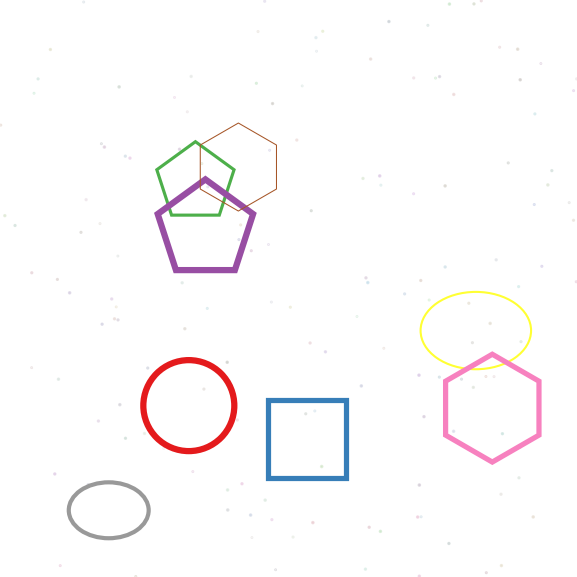[{"shape": "circle", "thickness": 3, "radius": 0.39, "center": [0.327, 0.297]}, {"shape": "square", "thickness": 2.5, "radius": 0.34, "center": [0.532, 0.239]}, {"shape": "pentagon", "thickness": 1.5, "radius": 0.35, "center": [0.338, 0.683]}, {"shape": "pentagon", "thickness": 3, "radius": 0.43, "center": [0.356, 0.602]}, {"shape": "oval", "thickness": 1, "radius": 0.48, "center": [0.824, 0.427]}, {"shape": "hexagon", "thickness": 0.5, "radius": 0.38, "center": [0.413, 0.71]}, {"shape": "hexagon", "thickness": 2.5, "radius": 0.47, "center": [0.852, 0.292]}, {"shape": "oval", "thickness": 2, "radius": 0.35, "center": [0.188, 0.116]}]